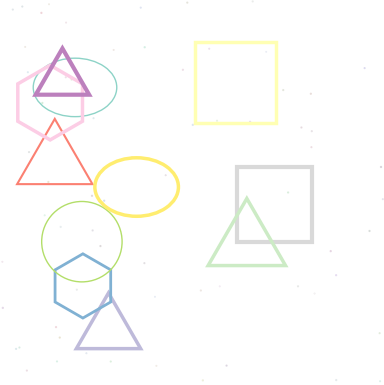[{"shape": "oval", "thickness": 1, "radius": 0.54, "center": [0.195, 0.773]}, {"shape": "square", "thickness": 2.5, "radius": 0.52, "center": [0.611, 0.786]}, {"shape": "triangle", "thickness": 2.5, "radius": 0.48, "center": [0.282, 0.143]}, {"shape": "triangle", "thickness": 1.5, "radius": 0.56, "center": [0.142, 0.578]}, {"shape": "hexagon", "thickness": 2, "radius": 0.42, "center": [0.215, 0.257]}, {"shape": "circle", "thickness": 1, "radius": 0.52, "center": [0.213, 0.372]}, {"shape": "hexagon", "thickness": 2.5, "radius": 0.49, "center": [0.13, 0.734]}, {"shape": "square", "thickness": 3, "radius": 0.48, "center": [0.714, 0.469]}, {"shape": "triangle", "thickness": 3, "radius": 0.4, "center": [0.162, 0.794]}, {"shape": "triangle", "thickness": 2.5, "radius": 0.58, "center": [0.641, 0.368]}, {"shape": "oval", "thickness": 2.5, "radius": 0.54, "center": [0.355, 0.514]}]